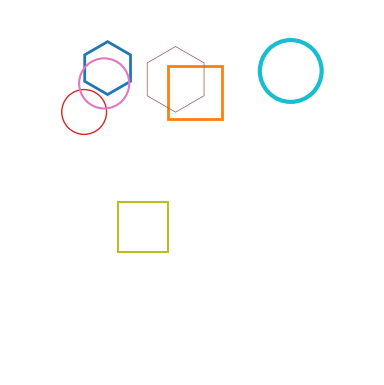[{"shape": "hexagon", "thickness": 2, "radius": 0.34, "center": [0.28, 0.823]}, {"shape": "square", "thickness": 2, "radius": 0.35, "center": [0.506, 0.759]}, {"shape": "circle", "thickness": 1, "radius": 0.29, "center": [0.219, 0.709]}, {"shape": "hexagon", "thickness": 0.5, "radius": 0.43, "center": [0.456, 0.794]}, {"shape": "circle", "thickness": 1.5, "radius": 0.33, "center": [0.271, 0.783]}, {"shape": "square", "thickness": 1.5, "radius": 0.32, "center": [0.372, 0.411]}, {"shape": "circle", "thickness": 3, "radius": 0.4, "center": [0.755, 0.816]}]